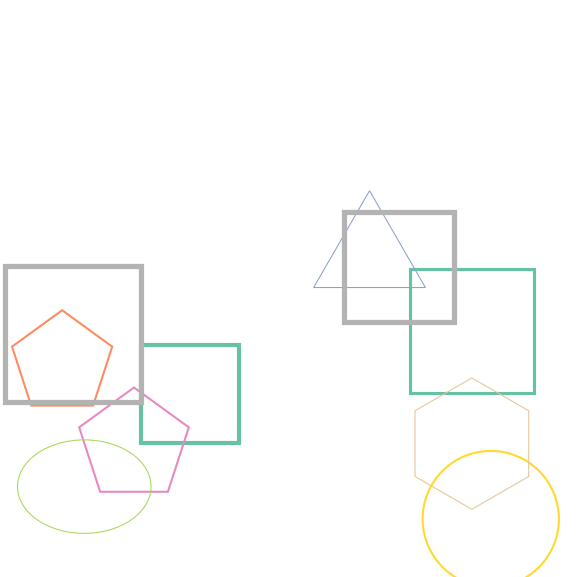[{"shape": "square", "thickness": 2, "radius": 0.43, "center": [0.33, 0.316]}, {"shape": "square", "thickness": 1.5, "radius": 0.54, "center": [0.818, 0.426]}, {"shape": "pentagon", "thickness": 1, "radius": 0.46, "center": [0.108, 0.371]}, {"shape": "triangle", "thickness": 0.5, "radius": 0.56, "center": [0.64, 0.557]}, {"shape": "pentagon", "thickness": 1, "radius": 0.5, "center": [0.232, 0.228]}, {"shape": "oval", "thickness": 0.5, "radius": 0.58, "center": [0.146, 0.157]}, {"shape": "circle", "thickness": 1, "radius": 0.59, "center": [0.85, 0.1]}, {"shape": "hexagon", "thickness": 0.5, "radius": 0.57, "center": [0.817, 0.231]}, {"shape": "square", "thickness": 2.5, "radius": 0.59, "center": [0.127, 0.421]}, {"shape": "square", "thickness": 2.5, "radius": 0.48, "center": [0.69, 0.538]}]